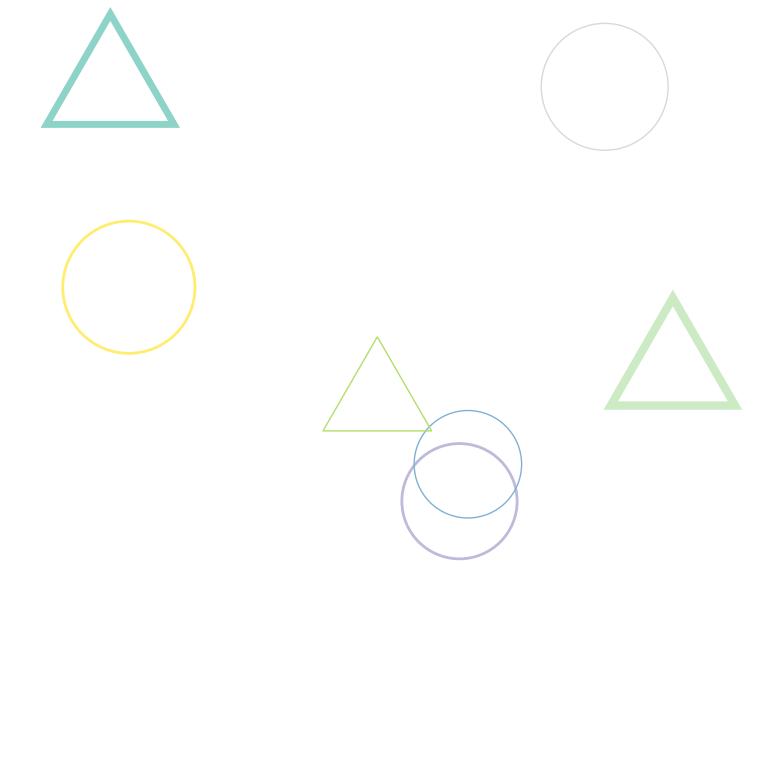[{"shape": "triangle", "thickness": 2.5, "radius": 0.48, "center": [0.143, 0.886]}, {"shape": "circle", "thickness": 1, "radius": 0.37, "center": [0.597, 0.349]}, {"shape": "circle", "thickness": 0.5, "radius": 0.35, "center": [0.608, 0.397]}, {"shape": "triangle", "thickness": 0.5, "radius": 0.41, "center": [0.49, 0.481]}, {"shape": "circle", "thickness": 0.5, "radius": 0.41, "center": [0.785, 0.887]}, {"shape": "triangle", "thickness": 3, "radius": 0.47, "center": [0.874, 0.52]}, {"shape": "circle", "thickness": 1, "radius": 0.43, "center": [0.167, 0.627]}]